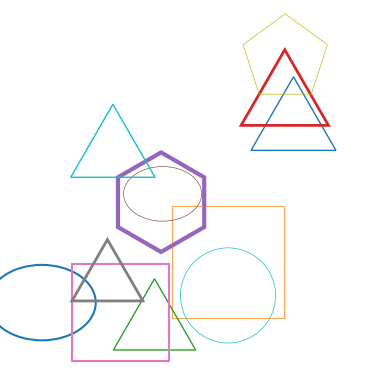[{"shape": "oval", "thickness": 1.5, "radius": 0.7, "center": [0.109, 0.214]}, {"shape": "triangle", "thickness": 1, "radius": 0.64, "center": [0.762, 0.673]}, {"shape": "square", "thickness": 0.5, "radius": 0.73, "center": [0.592, 0.32]}, {"shape": "triangle", "thickness": 1, "radius": 0.62, "center": [0.401, 0.153]}, {"shape": "triangle", "thickness": 2, "radius": 0.65, "center": [0.74, 0.74]}, {"shape": "hexagon", "thickness": 3, "radius": 0.65, "center": [0.418, 0.475]}, {"shape": "oval", "thickness": 0.5, "radius": 0.51, "center": [0.422, 0.496]}, {"shape": "square", "thickness": 1.5, "radius": 0.63, "center": [0.314, 0.189]}, {"shape": "triangle", "thickness": 2, "radius": 0.53, "center": [0.279, 0.271]}, {"shape": "pentagon", "thickness": 0.5, "radius": 0.58, "center": [0.741, 0.849]}, {"shape": "triangle", "thickness": 1, "radius": 0.63, "center": [0.293, 0.603]}, {"shape": "circle", "thickness": 0.5, "radius": 0.62, "center": [0.592, 0.233]}]